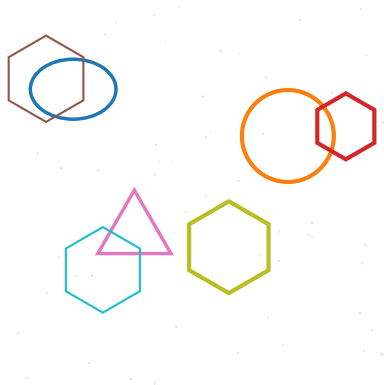[{"shape": "oval", "thickness": 2.5, "radius": 0.56, "center": [0.19, 0.768]}, {"shape": "circle", "thickness": 3, "radius": 0.6, "center": [0.748, 0.647]}, {"shape": "hexagon", "thickness": 3, "radius": 0.43, "center": [0.898, 0.672]}, {"shape": "hexagon", "thickness": 1.5, "radius": 0.56, "center": [0.12, 0.795]}, {"shape": "triangle", "thickness": 2.5, "radius": 0.55, "center": [0.349, 0.396]}, {"shape": "hexagon", "thickness": 3, "radius": 0.6, "center": [0.594, 0.358]}, {"shape": "hexagon", "thickness": 1.5, "radius": 0.56, "center": [0.267, 0.299]}]